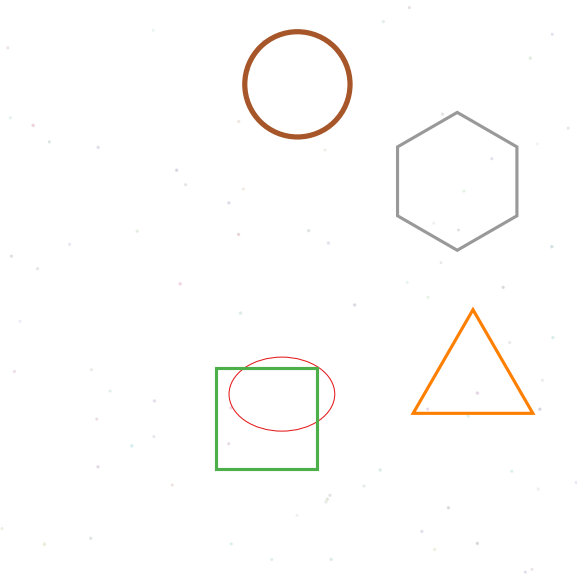[{"shape": "oval", "thickness": 0.5, "radius": 0.46, "center": [0.488, 0.317]}, {"shape": "square", "thickness": 1.5, "radius": 0.44, "center": [0.462, 0.274]}, {"shape": "triangle", "thickness": 1.5, "radius": 0.6, "center": [0.819, 0.343]}, {"shape": "circle", "thickness": 2.5, "radius": 0.46, "center": [0.515, 0.853]}, {"shape": "hexagon", "thickness": 1.5, "radius": 0.6, "center": [0.792, 0.685]}]